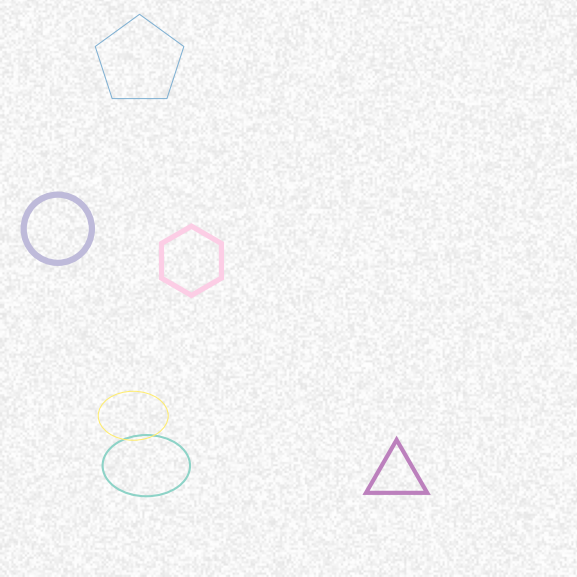[{"shape": "oval", "thickness": 1, "radius": 0.38, "center": [0.253, 0.193]}, {"shape": "circle", "thickness": 3, "radius": 0.3, "center": [0.1, 0.603]}, {"shape": "pentagon", "thickness": 0.5, "radius": 0.4, "center": [0.242, 0.894]}, {"shape": "hexagon", "thickness": 2.5, "radius": 0.3, "center": [0.332, 0.548]}, {"shape": "triangle", "thickness": 2, "radius": 0.31, "center": [0.687, 0.176]}, {"shape": "oval", "thickness": 0.5, "radius": 0.3, "center": [0.231, 0.279]}]